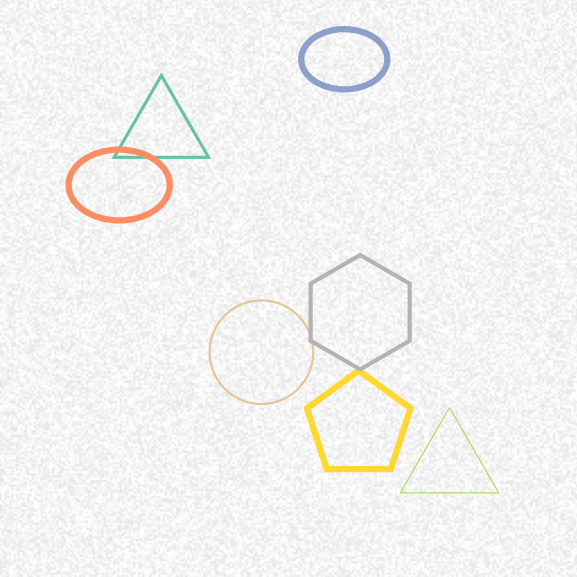[{"shape": "triangle", "thickness": 1.5, "radius": 0.47, "center": [0.279, 0.774]}, {"shape": "oval", "thickness": 3, "radius": 0.44, "center": [0.206, 0.679]}, {"shape": "oval", "thickness": 3, "radius": 0.37, "center": [0.596, 0.897]}, {"shape": "triangle", "thickness": 0.5, "radius": 0.49, "center": [0.778, 0.195]}, {"shape": "pentagon", "thickness": 3, "radius": 0.47, "center": [0.621, 0.263]}, {"shape": "circle", "thickness": 1, "radius": 0.45, "center": [0.453, 0.389]}, {"shape": "hexagon", "thickness": 2, "radius": 0.5, "center": [0.624, 0.458]}]